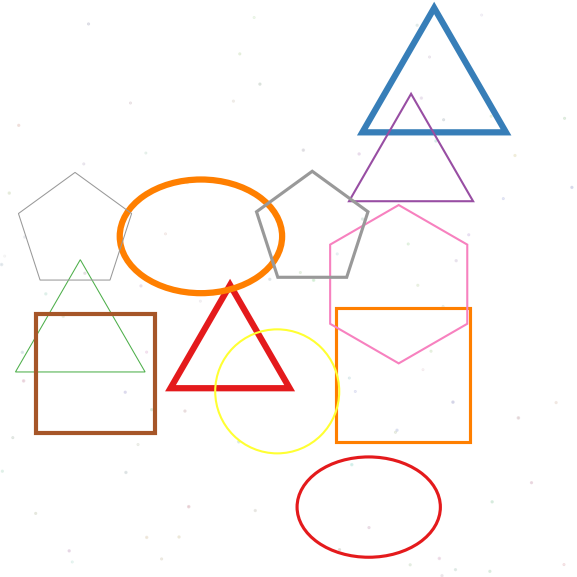[{"shape": "oval", "thickness": 1.5, "radius": 0.62, "center": [0.638, 0.121]}, {"shape": "triangle", "thickness": 3, "radius": 0.6, "center": [0.398, 0.386]}, {"shape": "triangle", "thickness": 3, "radius": 0.72, "center": [0.752, 0.842]}, {"shape": "triangle", "thickness": 0.5, "radius": 0.65, "center": [0.139, 0.42]}, {"shape": "triangle", "thickness": 1, "radius": 0.62, "center": [0.712, 0.713]}, {"shape": "oval", "thickness": 3, "radius": 0.7, "center": [0.348, 0.59]}, {"shape": "square", "thickness": 1.5, "radius": 0.58, "center": [0.698, 0.349]}, {"shape": "circle", "thickness": 1, "radius": 0.54, "center": [0.48, 0.321]}, {"shape": "square", "thickness": 2, "radius": 0.51, "center": [0.166, 0.353]}, {"shape": "hexagon", "thickness": 1, "radius": 0.69, "center": [0.69, 0.507]}, {"shape": "pentagon", "thickness": 1.5, "radius": 0.51, "center": [0.541, 0.601]}, {"shape": "pentagon", "thickness": 0.5, "radius": 0.52, "center": [0.13, 0.598]}]